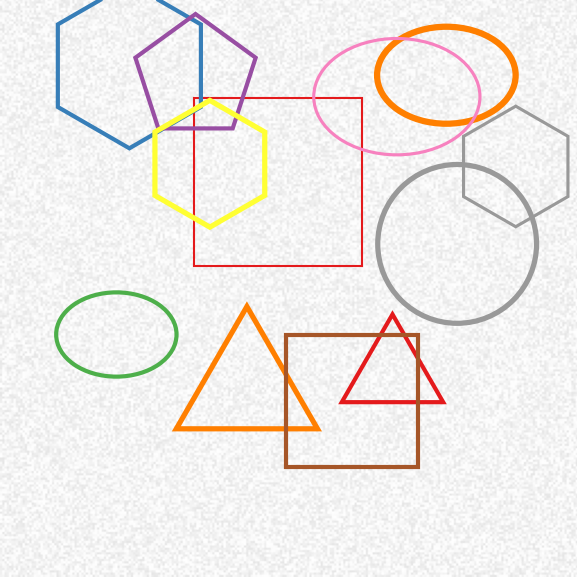[{"shape": "square", "thickness": 1, "radius": 0.73, "center": [0.482, 0.684]}, {"shape": "triangle", "thickness": 2, "radius": 0.51, "center": [0.68, 0.353]}, {"shape": "hexagon", "thickness": 2, "radius": 0.72, "center": [0.224, 0.885]}, {"shape": "oval", "thickness": 2, "radius": 0.52, "center": [0.201, 0.42]}, {"shape": "pentagon", "thickness": 2, "radius": 0.55, "center": [0.339, 0.865]}, {"shape": "oval", "thickness": 3, "radius": 0.6, "center": [0.773, 0.869]}, {"shape": "triangle", "thickness": 2.5, "radius": 0.71, "center": [0.428, 0.327]}, {"shape": "hexagon", "thickness": 2.5, "radius": 0.55, "center": [0.363, 0.716]}, {"shape": "square", "thickness": 2, "radius": 0.57, "center": [0.61, 0.305]}, {"shape": "oval", "thickness": 1.5, "radius": 0.72, "center": [0.687, 0.832]}, {"shape": "circle", "thickness": 2.5, "radius": 0.69, "center": [0.792, 0.577]}, {"shape": "hexagon", "thickness": 1.5, "radius": 0.52, "center": [0.893, 0.711]}]